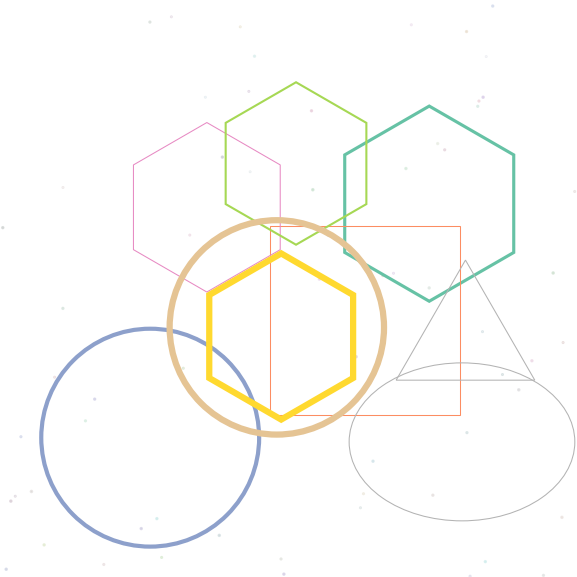[{"shape": "hexagon", "thickness": 1.5, "radius": 0.84, "center": [0.743, 0.646]}, {"shape": "square", "thickness": 0.5, "radius": 0.82, "center": [0.632, 0.444]}, {"shape": "circle", "thickness": 2, "radius": 0.94, "center": [0.26, 0.241]}, {"shape": "hexagon", "thickness": 0.5, "radius": 0.73, "center": [0.358, 0.64]}, {"shape": "hexagon", "thickness": 1, "radius": 0.7, "center": [0.513, 0.716]}, {"shape": "hexagon", "thickness": 3, "radius": 0.72, "center": [0.487, 0.416]}, {"shape": "circle", "thickness": 3, "radius": 0.93, "center": [0.479, 0.432]}, {"shape": "triangle", "thickness": 0.5, "radius": 0.69, "center": [0.806, 0.41]}, {"shape": "oval", "thickness": 0.5, "radius": 0.98, "center": [0.8, 0.234]}]